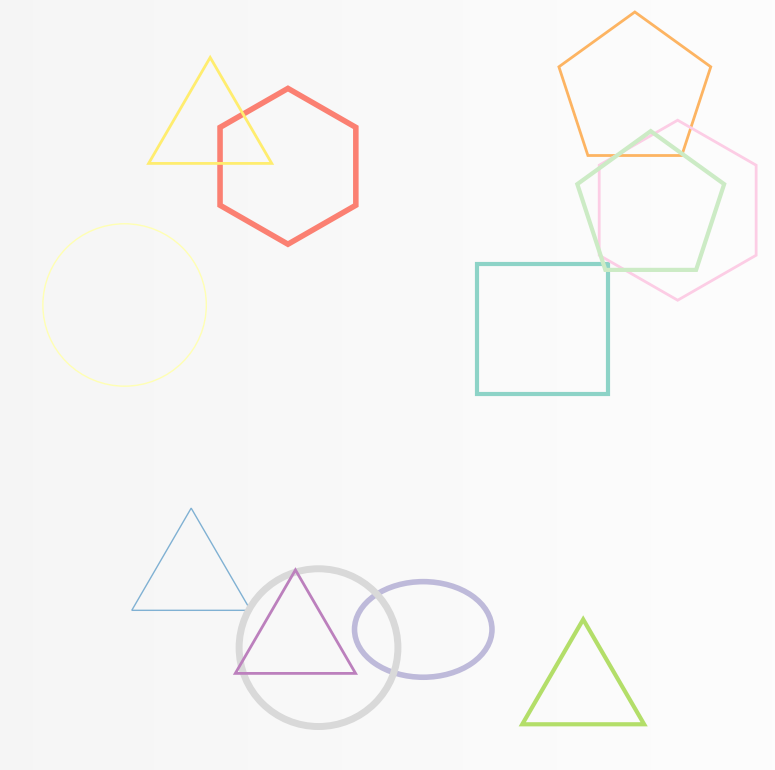[{"shape": "square", "thickness": 1.5, "radius": 0.42, "center": [0.7, 0.573]}, {"shape": "circle", "thickness": 0.5, "radius": 0.53, "center": [0.161, 0.604]}, {"shape": "oval", "thickness": 2, "radius": 0.44, "center": [0.546, 0.183]}, {"shape": "hexagon", "thickness": 2, "radius": 0.51, "center": [0.372, 0.784]}, {"shape": "triangle", "thickness": 0.5, "radius": 0.44, "center": [0.247, 0.252]}, {"shape": "pentagon", "thickness": 1, "radius": 0.52, "center": [0.819, 0.881]}, {"shape": "triangle", "thickness": 1.5, "radius": 0.45, "center": [0.753, 0.105]}, {"shape": "hexagon", "thickness": 1, "radius": 0.58, "center": [0.874, 0.727]}, {"shape": "circle", "thickness": 2.5, "radius": 0.51, "center": [0.411, 0.159]}, {"shape": "triangle", "thickness": 1, "radius": 0.45, "center": [0.381, 0.17]}, {"shape": "pentagon", "thickness": 1.5, "radius": 0.5, "center": [0.84, 0.73]}, {"shape": "triangle", "thickness": 1, "radius": 0.46, "center": [0.271, 0.834]}]